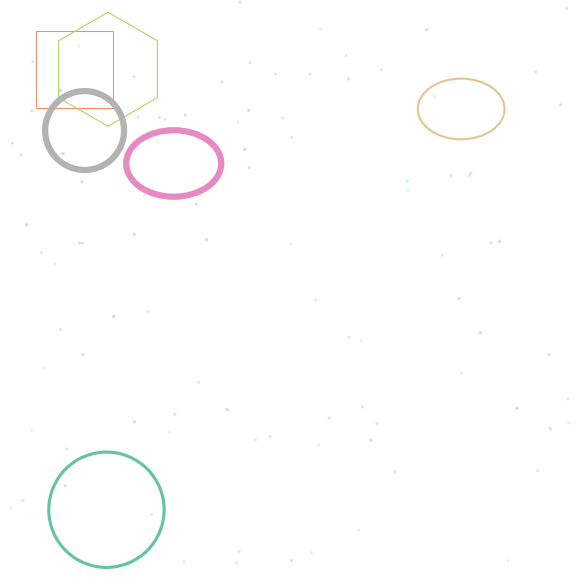[{"shape": "circle", "thickness": 1.5, "radius": 0.5, "center": [0.184, 0.116]}, {"shape": "square", "thickness": 0.5, "radius": 0.33, "center": [0.129, 0.879]}, {"shape": "oval", "thickness": 3, "radius": 0.41, "center": [0.301, 0.716]}, {"shape": "hexagon", "thickness": 0.5, "radius": 0.49, "center": [0.187, 0.879]}, {"shape": "oval", "thickness": 1, "radius": 0.38, "center": [0.799, 0.81]}, {"shape": "circle", "thickness": 3, "radius": 0.34, "center": [0.146, 0.773]}]